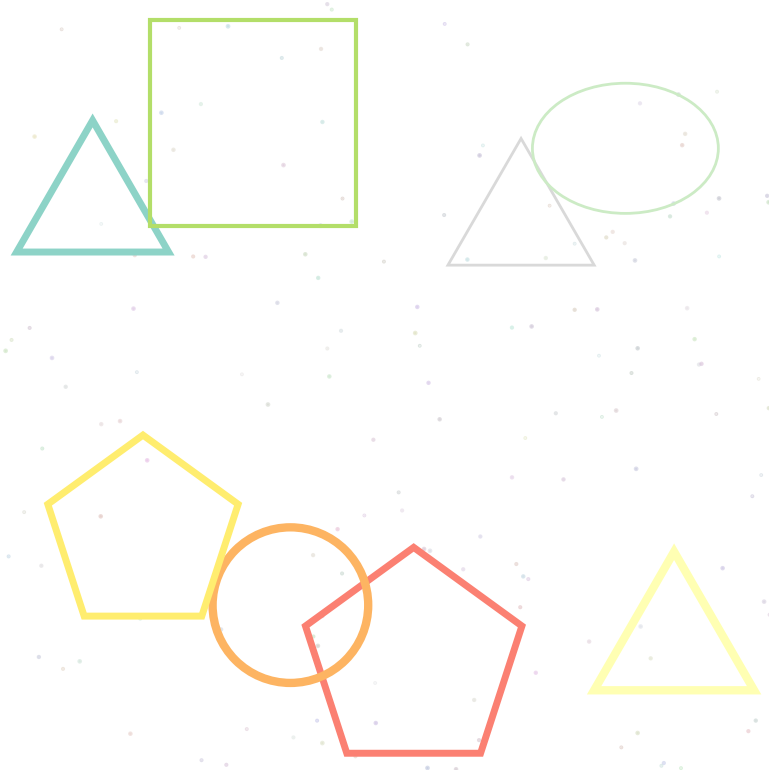[{"shape": "triangle", "thickness": 2.5, "radius": 0.57, "center": [0.12, 0.73]}, {"shape": "triangle", "thickness": 3, "radius": 0.6, "center": [0.875, 0.164]}, {"shape": "pentagon", "thickness": 2.5, "radius": 0.74, "center": [0.537, 0.141]}, {"shape": "circle", "thickness": 3, "radius": 0.51, "center": [0.377, 0.214]}, {"shape": "square", "thickness": 1.5, "radius": 0.67, "center": [0.328, 0.84]}, {"shape": "triangle", "thickness": 1, "radius": 0.55, "center": [0.677, 0.71]}, {"shape": "oval", "thickness": 1, "radius": 0.6, "center": [0.812, 0.807]}, {"shape": "pentagon", "thickness": 2.5, "radius": 0.65, "center": [0.186, 0.305]}]